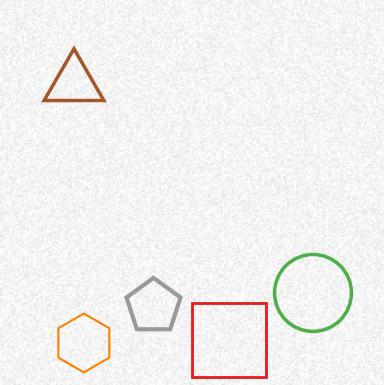[{"shape": "square", "thickness": 2, "radius": 0.48, "center": [0.595, 0.117]}, {"shape": "circle", "thickness": 2.5, "radius": 0.5, "center": [0.813, 0.239]}, {"shape": "hexagon", "thickness": 1.5, "radius": 0.38, "center": [0.218, 0.109]}, {"shape": "triangle", "thickness": 2.5, "radius": 0.45, "center": [0.192, 0.784]}, {"shape": "pentagon", "thickness": 3, "radius": 0.37, "center": [0.399, 0.204]}]